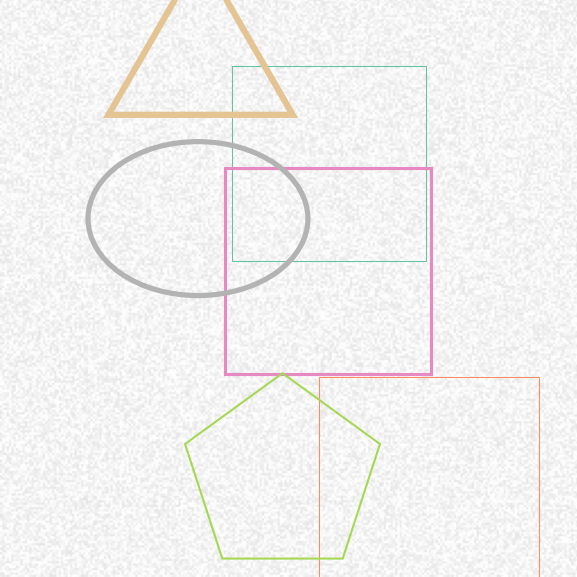[{"shape": "square", "thickness": 0.5, "radius": 0.84, "center": [0.57, 0.716]}, {"shape": "square", "thickness": 0.5, "radius": 0.95, "center": [0.742, 0.156]}, {"shape": "square", "thickness": 1.5, "radius": 0.89, "center": [0.568, 0.529]}, {"shape": "pentagon", "thickness": 1, "radius": 0.89, "center": [0.489, 0.175]}, {"shape": "triangle", "thickness": 3, "radius": 0.92, "center": [0.347, 0.892]}, {"shape": "oval", "thickness": 2.5, "radius": 0.95, "center": [0.343, 0.621]}]